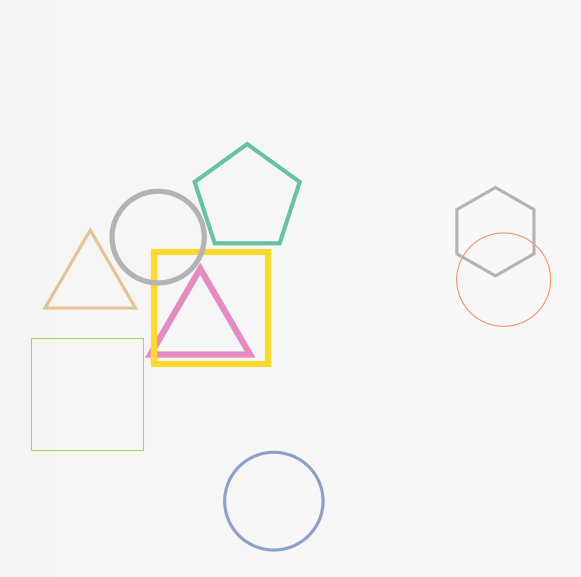[{"shape": "pentagon", "thickness": 2, "radius": 0.48, "center": [0.425, 0.655]}, {"shape": "circle", "thickness": 0.5, "radius": 0.4, "center": [0.867, 0.515]}, {"shape": "circle", "thickness": 1.5, "radius": 0.42, "center": [0.471, 0.131]}, {"shape": "triangle", "thickness": 3, "radius": 0.5, "center": [0.344, 0.435]}, {"shape": "square", "thickness": 0.5, "radius": 0.48, "center": [0.15, 0.317]}, {"shape": "square", "thickness": 3, "radius": 0.49, "center": [0.363, 0.466]}, {"shape": "triangle", "thickness": 1.5, "radius": 0.45, "center": [0.155, 0.511]}, {"shape": "circle", "thickness": 2.5, "radius": 0.4, "center": [0.272, 0.589]}, {"shape": "hexagon", "thickness": 1.5, "radius": 0.38, "center": [0.852, 0.598]}]